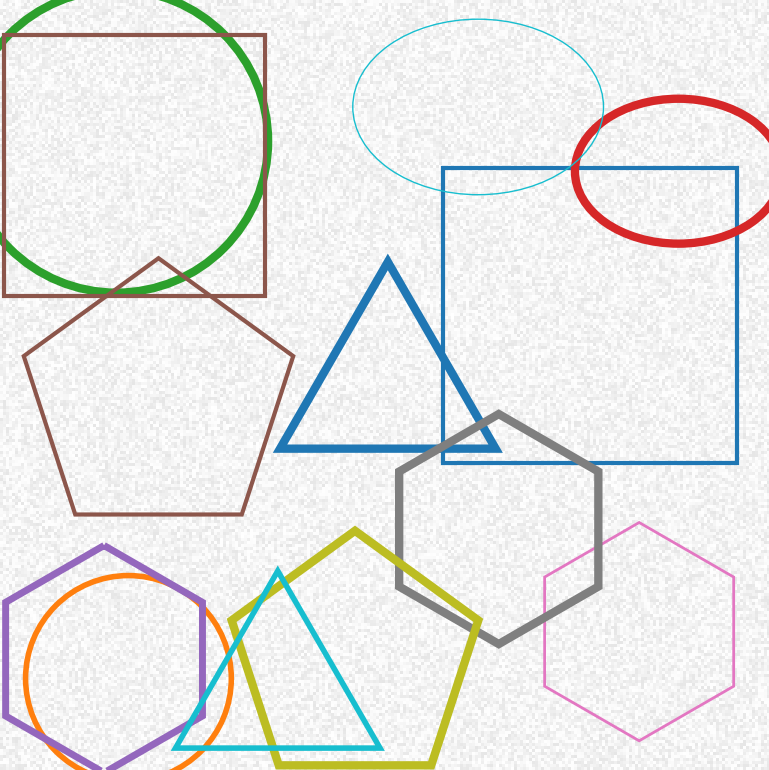[{"shape": "triangle", "thickness": 3, "radius": 0.81, "center": [0.504, 0.498]}, {"shape": "square", "thickness": 1.5, "radius": 0.96, "center": [0.766, 0.59]}, {"shape": "circle", "thickness": 2, "radius": 0.67, "center": [0.167, 0.119]}, {"shape": "circle", "thickness": 3, "radius": 0.98, "center": [0.151, 0.817]}, {"shape": "oval", "thickness": 3, "radius": 0.67, "center": [0.881, 0.778]}, {"shape": "hexagon", "thickness": 2.5, "radius": 0.74, "center": [0.135, 0.144]}, {"shape": "square", "thickness": 1.5, "radius": 0.85, "center": [0.175, 0.785]}, {"shape": "pentagon", "thickness": 1.5, "radius": 0.92, "center": [0.206, 0.481]}, {"shape": "hexagon", "thickness": 1, "radius": 0.71, "center": [0.83, 0.18]}, {"shape": "hexagon", "thickness": 3, "radius": 0.75, "center": [0.648, 0.313]}, {"shape": "pentagon", "thickness": 3, "radius": 0.84, "center": [0.461, 0.142]}, {"shape": "oval", "thickness": 0.5, "radius": 0.81, "center": [0.621, 0.861]}, {"shape": "triangle", "thickness": 2, "radius": 0.77, "center": [0.361, 0.105]}]